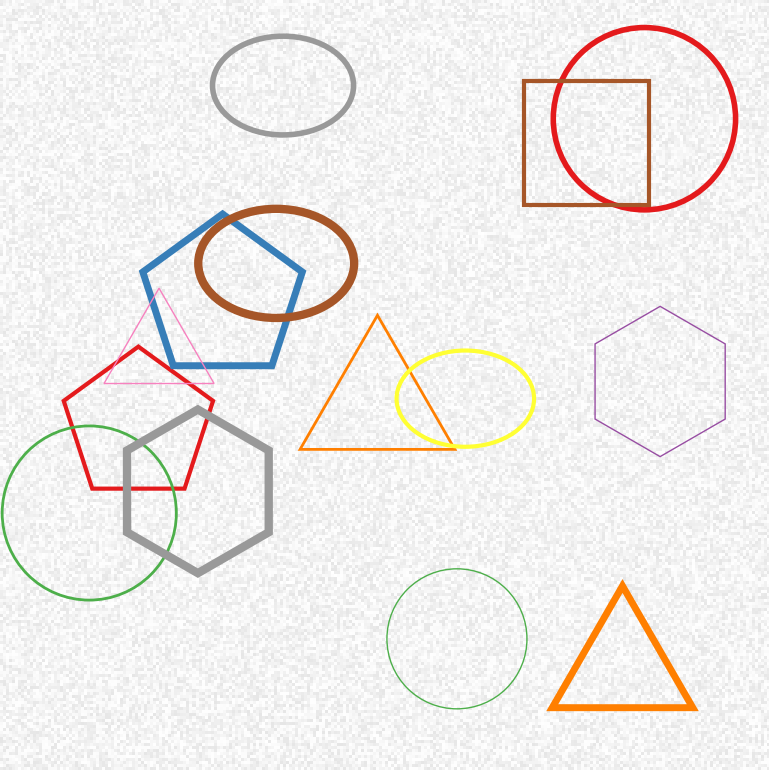[{"shape": "pentagon", "thickness": 1.5, "radius": 0.51, "center": [0.18, 0.448]}, {"shape": "circle", "thickness": 2, "radius": 0.59, "center": [0.837, 0.846]}, {"shape": "pentagon", "thickness": 2.5, "radius": 0.54, "center": [0.289, 0.613]}, {"shape": "circle", "thickness": 1, "radius": 0.57, "center": [0.116, 0.334]}, {"shape": "circle", "thickness": 0.5, "radius": 0.45, "center": [0.593, 0.17]}, {"shape": "hexagon", "thickness": 0.5, "radius": 0.49, "center": [0.857, 0.505]}, {"shape": "triangle", "thickness": 1, "radius": 0.58, "center": [0.49, 0.474]}, {"shape": "triangle", "thickness": 2.5, "radius": 0.53, "center": [0.808, 0.134]}, {"shape": "oval", "thickness": 1.5, "radius": 0.45, "center": [0.604, 0.482]}, {"shape": "oval", "thickness": 3, "radius": 0.51, "center": [0.359, 0.658]}, {"shape": "square", "thickness": 1.5, "radius": 0.4, "center": [0.762, 0.814]}, {"shape": "triangle", "thickness": 0.5, "radius": 0.41, "center": [0.207, 0.543]}, {"shape": "hexagon", "thickness": 3, "radius": 0.53, "center": [0.257, 0.362]}, {"shape": "oval", "thickness": 2, "radius": 0.46, "center": [0.368, 0.889]}]